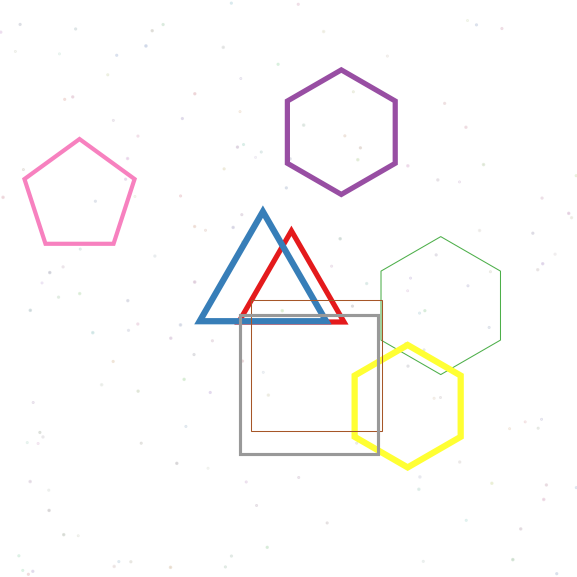[{"shape": "triangle", "thickness": 2.5, "radius": 0.53, "center": [0.505, 0.494]}, {"shape": "triangle", "thickness": 3, "radius": 0.63, "center": [0.455, 0.506]}, {"shape": "hexagon", "thickness": 0.5, "radius": 0.6, "center": [0.763, 0.47]}, {"shape": "hexagon", "thickness": 2.5, "radius": 0.54, "center": [0.591, 0.77]}, {"shape": "hexagon", "thickness": 3, "radius": 0.53, "center": [0.706, 0.296]}, {"shape": "square", "thickness": 0.5, "radius": 0.56, "center": [0.548, 0.367]}, {"shape": "pentagon", "thickness": 2, "radius": 0.5, "center": [0.138, 0.658]}, {"shape": "square", "thickness": 1.5, "radius": 0.6, "center": [0.535, 0.333]}]